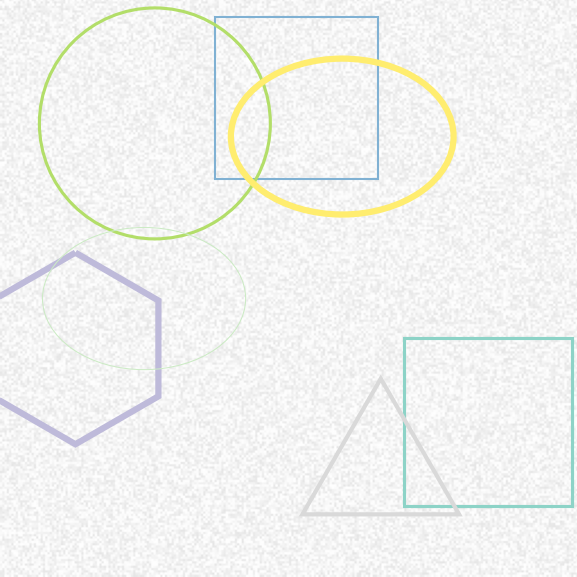[{"shape": "square", "thickness": 1.5, "radius": 0.73, "center": [0.845, 0.268]}, {"shape": "hexagon", "thickness": 3, "radius": 0.83, "center": [0.131, 0.396]}, {"shape": "square", "thickness": 1, "radius": 0.7, "center": [0.514, 0.829]}, {"shape": "circle", "thickness": 1.5, "radius": 1.0, "center": [0.268, 0.785]}, {"shape": "triangle", "thickness": 2, "radius": 0.78, "center": [0.659, 0.187]}, {"shape": "oval", "thickness": 0.5, "radius": 0.88, "center": [0.249, 0.482]}, {"shape": "oval", "thickness": 3, "radius": 0.96, "center": [0.593, 0.763]}]